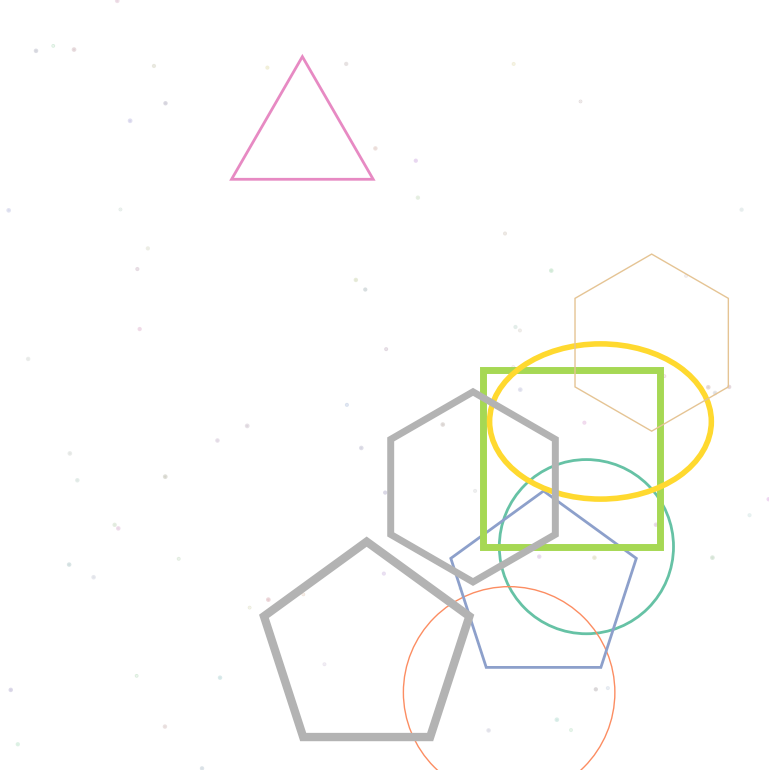[{"shape": "circle", "thickness": 1, "radius": 0.57, "center": [0.762, 0.29]}, {"shape": "circle", "thickness": 0.5, "radius": 0.69, "center": [0.661, 0.101]}, {"shape": "pentagon", "thickness": 1, "radius": 0.63, "center": [0.706, 0.236]}, {"shape": "triangle", "thickness": 1, "radius": 0.53, "center": [0.393, 0.82]}, {"shape": "square", "thickness": 2.5, "radius": 0.58, "center": [0.742, 0.405]}, {"shape": "oval", "thickness": 2, "radius": 0.72, "center": [0.78, 0.453]}, {"shape": "hexagon", "thickness": 0.5, "radius": 0.57, "center": [0.846, 0.555]}, {"shape": "hexagon", "thickness": 2.5, "radius": 0.62, "center": [0.614, 0.368]}, {"shape": "pentagon", "thickness": 3, "radius": 0.7, "center": [0.476, 0.156]}]